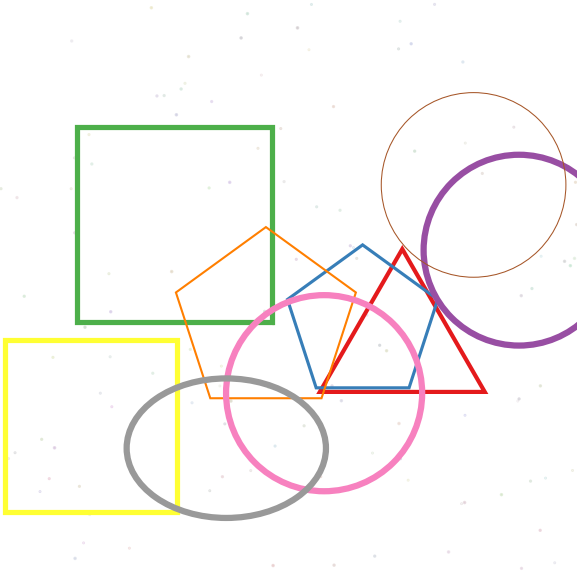[{"shape": "triangle", "thickness": 2, "radius": 0.82, "center": [0.697, 0.403]}, {"shape": "pentagon", "thickness": 1.5, "radius": 0.68, "center": [0.628, 0.438]}, {"shape": "square", "thickness": 2.5, "radius": 0.84, "center": [0.302, 0.61]}, {"shape": "circle", "thickness": 3, "radius": 0.83, "center": [0.899, 0.566]}, {"shape": "pentagon", "thickness": 1, "radius": 0.82, "center": [0.46, 0.442]}, {"shape": "square", "thickness": 2.5, "radius": 0.74, "center": [0.157, 0.261]}, {"shape": "circle", "thickness": 0.5, "radius": 0.8, "center": [0.82, 0.679]}, {"shape": "circle", "thickness": 3, "radius": 0.85, "center": [0.561, 0.318]}, {"shape": "oval", "thickness": 3, "radius": 0.86, "center": [0.392, 0.223]}]